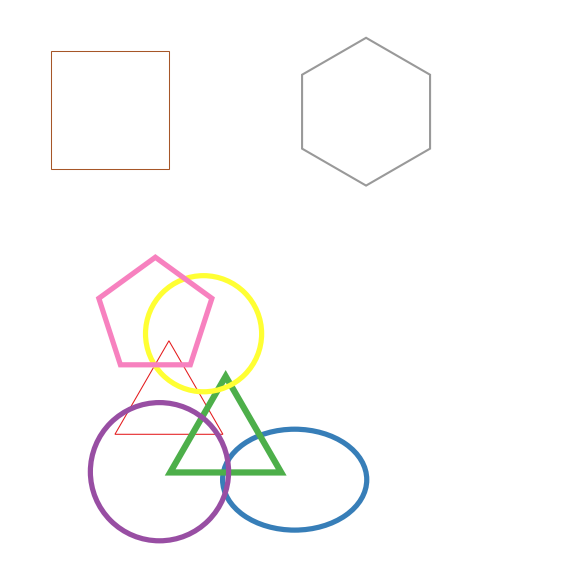[{"shape": "triangle", "thickness": 0.5, "radius": 0.54, "center": [0.293, 0.301]}, {"shape": "oval", "thickness": 2.5, "radius": 0.62, "center": [0.51, 0.169]}, {"shape": "triangle", "thickness": 3, "radius": 0.56, "center": [0.391, 0.237]}, {"shape": "circle", "thickness": 2.5, "radius": 0.6, "center": [0.276, 0.182]}, {"shape": "circle", "thickness": 2.5, "radius": 0.5, "center": [0.353, 0.421]}, {"shape": "square", "thickness": 0.5, "radius": 0.51, "center": [0.19, 0.809]}, {"shape": "pentagon", "thickness": 2.5, "radius": 0.51, "center": [0.269, 0.451]}, {"shape": "hexagon", "thickness": 1, "radius": 0.64, "center": [0.634, 0.806]}]